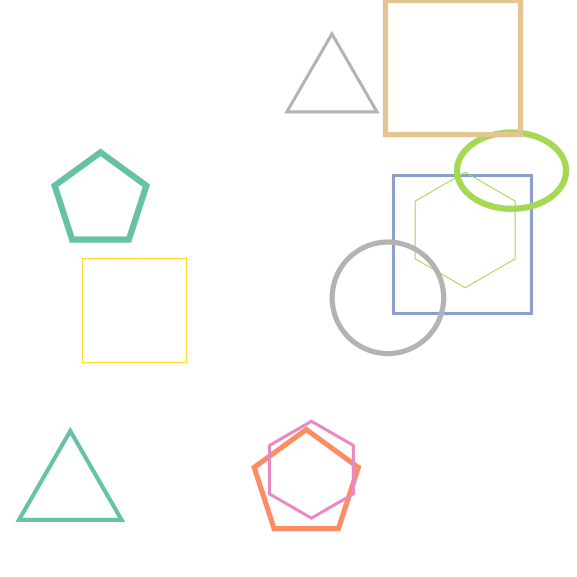[{"shape": "pentagon", "thickness": 3, "radius": 0.42, "center": [0.174, 0.652]}, {"shape": "triangle", "thickness": 2, "radius": 0.51, "center": [0.122, 0.15]}, {"shape": "pentagon", "thickness": 2.5, "radius": 0.47, "center": [0.53, 0.161]}, {"shape": "square", "thickness": 1.5, "radius": 0.6, "center": [0.801, 0.576]}, {"shape": "hexagon", "thickness": 1.5, "radius": 0.42, "center": [0.539, 0.186]}, {"shape": "hexagon", "thickness": 0.5, "radius": 0.5, "center": [0.806, 0.601]}, {"shape": "oval", "thickness": 3, "radius": 0.47, "center": [0.886, 0.704]}, {"shape": "square", "thickness": 0.5, "radius": 0.45, "center": [0.232, 0.462]}, {"shape": "square", "thickness": 2.5, "radius": 0.58, "center": [0.783, 0.883]}, {"shape": "circle", "thickness": 2.5, "radius": 0.48, "center": [0.672, 0.483]}, {"shape": "triangle", "thickness": 1.5, "radius": 0.45, "center": [0.575, 0.85]}]